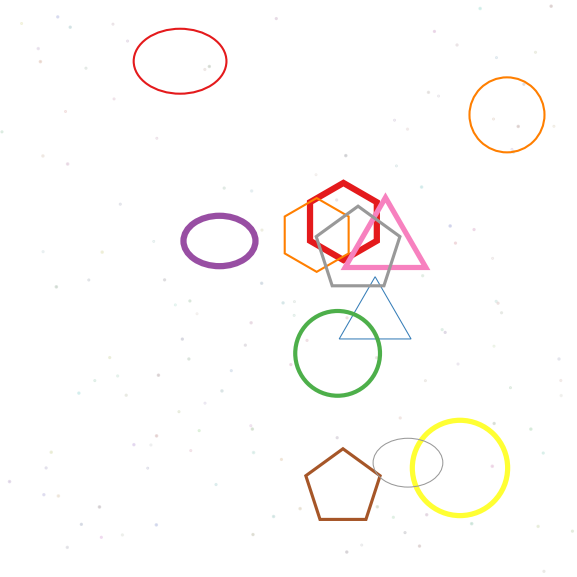[{"shape": "oval", "thickness": 1, "radius": 0.4, "center": [0.312, 0.893]}, {"shape": "hexagon", "thickness": 3, "radius": 0.33, "center": [0.595, 0.616]}, {"shape": "triangle", "thickness": 0.5, "radius": 0.36, "center": [0.65, 0.448]}, {"shape": "circle", "thickness": 2, "radius": 0.37, "center": [0.585, 0.387]}, {"shape": "oval", "thickness": 3, "radius": 0.31, "center": [0.38, 0.582]}, {"shape": "hexagon", "thickness": 1, "radius": 0.32, "center": [0.548, 0.592]}, {"shape": "circle", "thickness": 1, "radius": 0.32, "center": [0.878, 0.8]}, {"shape": "circle", "thickness": 2.5, "radius": 0.41, "center": [0.797, 0.189]}, {"shape": "pentagon", "thickness": 1.5, "radius": 0.34, "center": [0.594, 0.154]}, {"shape": "triangle", "thickness": 2.5, "radius": 0.4, "center": [0.668, 0.576]}, {"shape": "pentagon", "thickness": 1.5, "radius": 0.38, "center": [0.62, 0.566]}, {"shape": "oval", "thickness": 0.5, "radius": 0.3, "center": [0.706, 0.198]}]